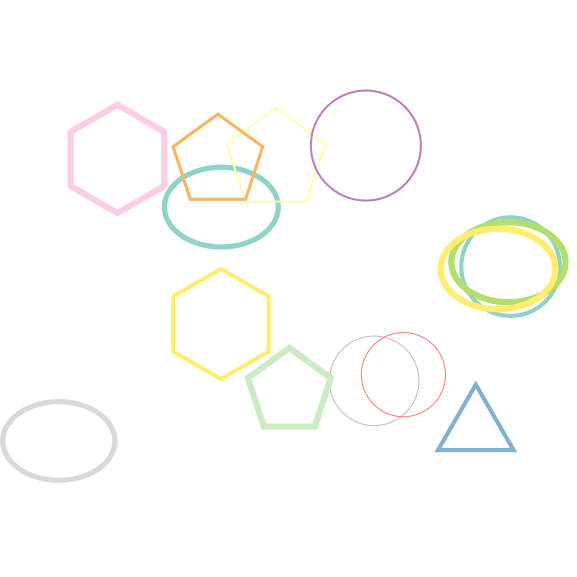[{"shape": "circle", "thickness": 2, "radius": 0.43, "center": [0.884, 0.537]}, {"shape": "oval", "thickness": 2.5, "radius": 0.49, "center": [0.383, 0.641]}, {"shape": "pentagon", "thickness": 1, "radius": 0.45, "center": [0.478, 0.723]}, {"shape": "circle", "thickness": 0.5, "radius": 0.39, "center": [0.648, 0.34]}, {"shape": "circle", "thickness": 0.5, "radius": 0.36, "center": [0.699, 0.35]}, {"shape": "triangle", "thickness": 2, "radius": 0.38, "center": [0.824, 0.258]}, {"shape": "pentagon", "thickness": 1.5, "radius": 0.41, "center": [0.377, 0.72]}, {"shape": "oval", "thickness": 3, "radius": 0.49, "center": [0.88, 0.545]}, {"shape": "hexagon", "thickness": 3, "radius": 0.47, "center": [0.203, 0.724]}, {"shape": "oval", "thickness": 2.5, "radius": 0.49, "center": [0.102, 0.235]}, {"shape": "circle", "thickness": 1, "radius": 0.48, "center": [0.634, 0.747]}, {"shape": "pentagon", "thickness": 3, "radius": 0.38, "center": [0.501, 0.321]}, {"shape": "oval", "thickness": 3, "radius": 0.5, "center": [0.862, 0.533]}, {"shape": "hexagon", "thickness": 2, "radius": 0.48, "center": [0.383, 0.438]}]